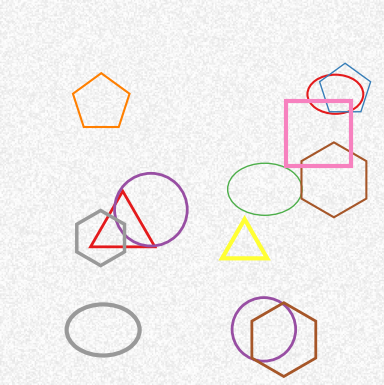[{"shape": "triangle", "thickness": 2, "radius": 0.48, "center": [0.319, 0.407]}, {"shape": "oval", "thickness": 1.5, "radius": 0.36, "center": [0.871, 0.755]}, {"shape": "pentagon", "thickness": 1, "radius": 0.35, "center": [0.896, 0.766]}, {"shape": "oval", "thickness": 1, "radius": 0.48, "center": [0.688, 0.508]}, {"shape": "circle", "thickness": 2, "radius": 0.47, "center": [0.392, 0.455]}, {"shape": "circle", "thickness": 2, "radius": 0.41, "center": [0.685, 0.145]}, {"shape": "pentagon", "thickness": 1.5, "radius": 0.39, "center": [0.263, 0.733]}, {"shape": "triangle", "thickness": 3, "radius": 0.34, "center": [0.635, 0.363]}, {"shape": "hexagon", "thickness": 2, "radius": 0.48, "center": [0.737, 0.118]}, {"shape": "hexagon", "thickness": 1.5, "radius": 0.49, "center": [0.867, 0.533]}, {"shape": "square", "thickness": 3, "radius": 0.42, "center": [0.827, 0.653]}, {"shape": "hexagon", "thickness": 2.5, "radius": 0.36, "center": [0.261, 0.382]}, {"shape": "oval", "thickness": 3, "radius": 0.47, "center": [0.268, 0.143]}]